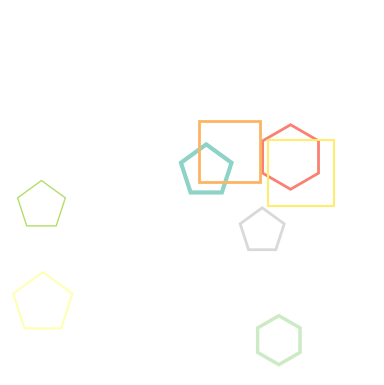[{"shape": "pentagon", "thickness": 3, "radius": 0.35, "center": [0.536, 0.556]}, {"shape": "pentagon", "thickness": 1.5, "radius": 0.4, "center": [0.111, 0.212]}, {"shape": "hexagon", "thickness": 2, "radius": 0.42, "center": [0.755, 0.592]}, {"shape": "square", "thickness": 2, "radius": 0.4, "center": [0.595, 0.606]}, {"shape": "pentagon", "thickness": 1, "radius": 0.33, "center": [0.108, 0.466]}, {"shape": "pentagon", "thickness": 2, "radius": 0.3, "center": [0.681, 0.4]}, {"shape": "hexagon", "thickness": 2.5, "radius": 0.32, "center": [0.724, 0.116]}, {"shape": "square", "thickness": 1.5, "radius": 0.43, "center": [0.783, 0.55]}]